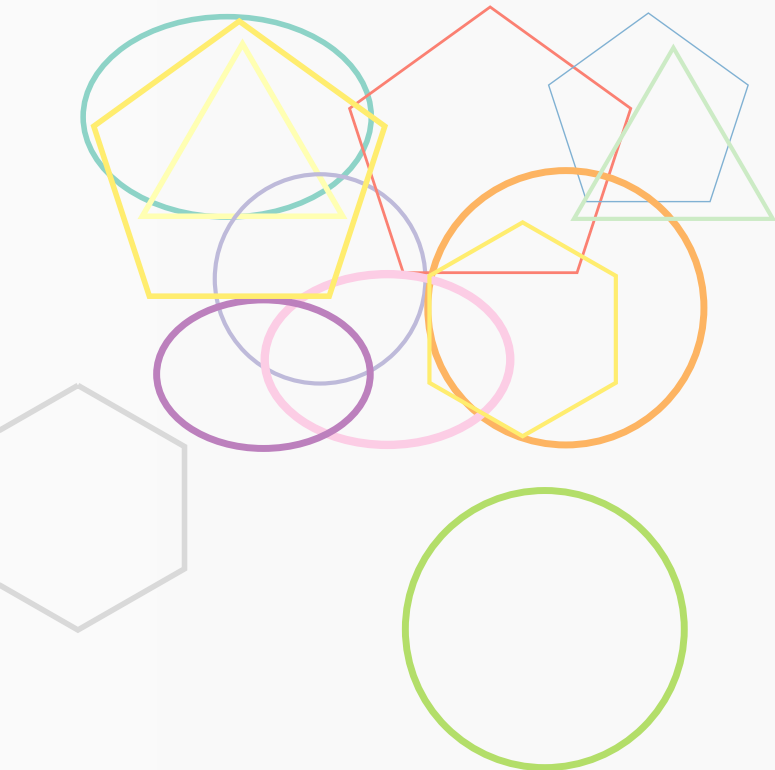[{"shape": "oval", "thickness": 2, "radius": 0.93, "center": [0.293, 0.848]}, {"shape": "triangle", "thickness": 2, "radius": 0.75, "center": [0.313, 0.794]}, {"shape": "circle", "thickness": 1.5, "radius": 0.68, "center": [0.413, 0.638]}, {"shape": "pentagon", "thickness": 1, "radius": 0.95, "center": [0.632, 0.8]}, {"shape": "pentagon", "thickness": 0.5, "radius": 0.68, "center": [0.837, 0.848]}, {"shape": "circle", "thickness": 2.5, "radius": 0.89, "center": [0.73, 0.6]}, {"shape": "circle", "thickness": 2.5, "radius": 0.9, "center": [0.703, 0.183]}, {"shape": "oval", "thickness": 3, "radius": 0.79, "center": [0.5, 0.533]}, {"shape": "hexagon", "thickness": 2, "radius": 0.79, "center": [0.101, 0.341]}, {"shape": "oval", "thickness": 2.5, "radius": 0.69, "center": [0.34, 0.514]}, {"shape": "triangle", "thickness": 1.5, "radius": 0.74, "center": [0.869, 0.79]}, {"shape": "pentagon", "thickness": 2, "radius": 0.99, "center": [0.309, 0.775]}, {"shape": "hexagon", "thickness": 1.5, "radius": 0.69, "center": [0.674, 0.572]}]